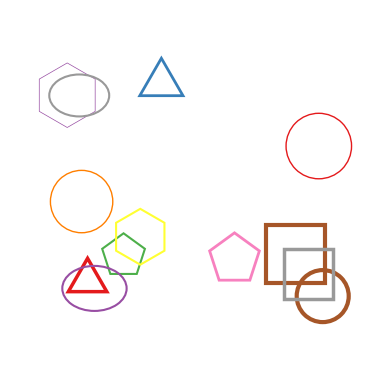[{"shape": "triangle", "thickness": 2.5, "radius": 0.29, "center": [0.227, 0.271]}, {"shape": "circle", "thickness": 1, "radius": 0.43, "center": [0.828, 0.621]}, {"shape": "triangle", "thickness": 2, "radius": 0.32, "center": [0.419, 0.784]}, {"shape": "pentagon", "thickness": 1.5, "radius": 0.29, "center": [0.321, 0.336]}, {"shape": "oval", "thickness": 1.5, "radius": 0.42, "center": [0.245, 0.251]}, {"shape": "hexagon", "thickness": 0.5, "radius": 0.42, "center": [0.175, 0.753]}, {"shape": "circle", "thickness": 1, "radius": 0.4, "center": [0.212, 0.476]}, {"shape": "hexagon", "thickness": 1.5, "radius": 0.36, "center": [0.364, 0.385]}, {"shape": "circle", "thickness": 3, "radius": 0.34, "center": [0.838, 0.231]}, {"shape": "square", "thickness": 3, "radius": 0.38, "center": [0.768, 0.34]}, {"shape": "pentagon", "thickness": 2, "radius": 0.34, "center": [0.609, 0.327]}, {"shape": "square", "thickness": 2.5, "radius": 0.32, "center": [0.801, 0.288]}, {"shape": "oval", "thickness": 1.5, "radius": 0.39, "center": [0.206, 0.752]}]